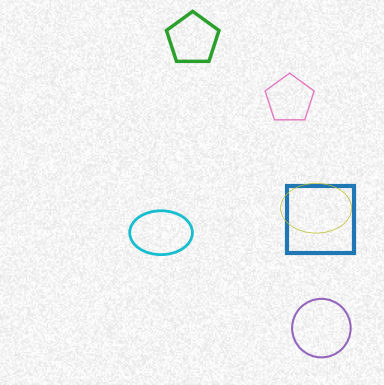[{"shape": "square", "thickness": 3, "radius": 0.43, "center": [0.834, 0.43]}, {"shape": "pentagon", "thickness": 2.5, "radius": 0.36, "center": [0.501, 0.899]}, {"shape": "circle", "thickness": 1.5, "radius": 0.38, "center": [0.835, 0.148]}, {"shape": "pentagon", "thickness": 1, "radius": 0.33, "center": [0.752, 0.743]}, {"shape": "oval", "thickness": 0.5, "radius": 0.46, "center": [0.821, 0.459]}, {"shape": "oval", "thickness": 2, "radius": 0.41, "center": [0.418, 0.396]}]